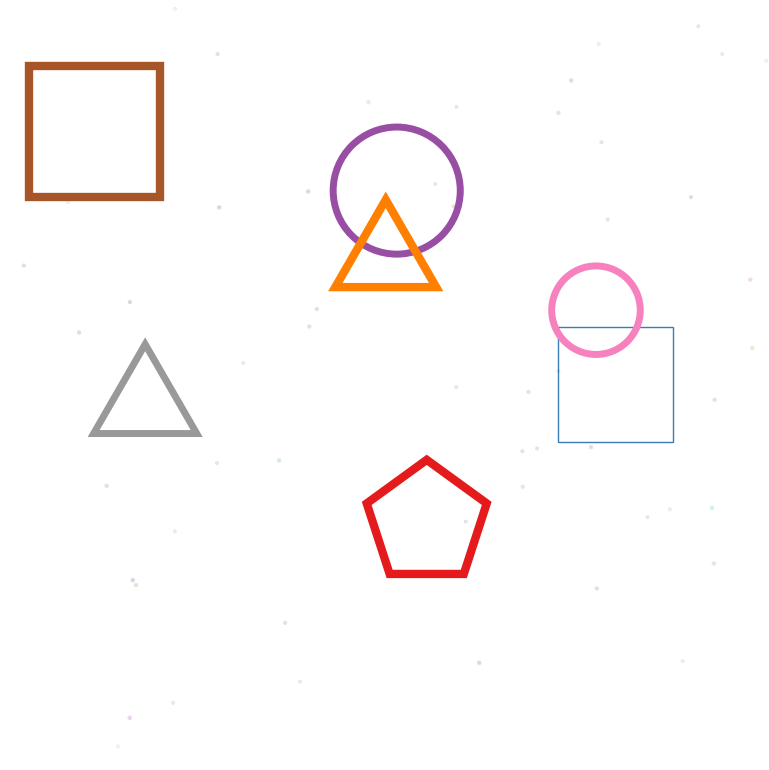[{"shape": "pentagon", "thickness": 3, "radius": 0.41, "center": [0.554, 0.321]}, {"shape": "square", "thickness": 0.5, "radius": 0.37, "center": [0.799, 0.5]}, {"shape": "circle", "thickness": 2.5, "radius": 0.41, "center": [0.515, 0.752]}, {"shape": "triangle", "thickness": 3, "radius": 0.38, "center": [0.501, 0.665]}, {"shape": "square", "thickness": 3, "radius": 0.43, "center": [0.123, 0.83]}, {"shape": "circle", "thickness": 2.5, "radius": 0.29, "center": [0.774, 0.597]}, {"shape": "triangle", "thickness": 2.5, "radius": 0.39, "center": [0.189, 0.476]}]